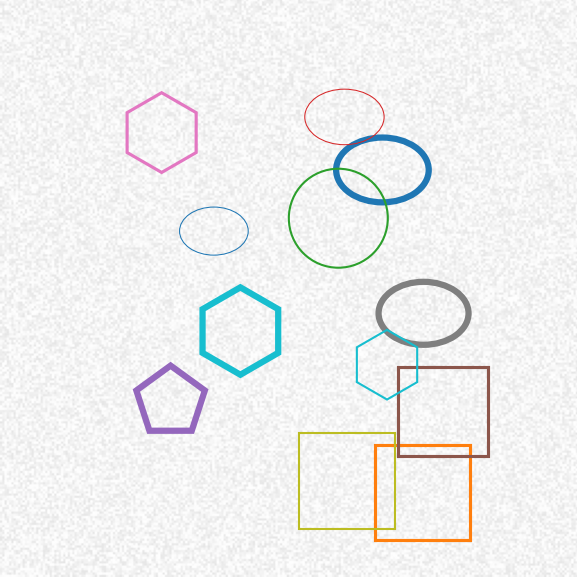[{"shape": "oval", "thickness": 3, "radius": 0.4, "center": [0.662, 0.705]}, {"shape": "oval", "thickness": 0.5, "radius": 0.3, "center": [0.37, 0.599]}, {"shape": "square", "thickness": 1.5, "radius": 0.41, "center": [0.732, 0.146]}, {"shape": "circle", "thickness": 1, "radius": 0.43, "center": [0.586, 0.621]}, {"shape": "oval", "thickness": 0.5, "radius": 0.34, "center": [0.596, 0.797]}, {"shape": "pentagon", "thickness": 3, "radius": 0.31, "center": [0.295, 0.304]}, {"shape": "square", "thickness": 1.5, "radius": 0.39, "center": [0.767, 0.287]}, {"shape": "hexagon", "thickness": 1.5, "radius": 0.35, "center": [0.28, 0.77]}, {"shape": "oval", "thickness": 3, "radius": 0.39, "center": [0.733, 0.457]}, {"shape": "square", "thickness": 1, "radius": 0.42, "center": [0.601, 0.166]}, {"shape": "hexagon", "thickness": 3, "radius": 0.38, "center": [0.416, 0.426]}, {"shape": "hexagon", "thickness": 1, "radius": 0.3, "center": [0.67, 0.368]}]